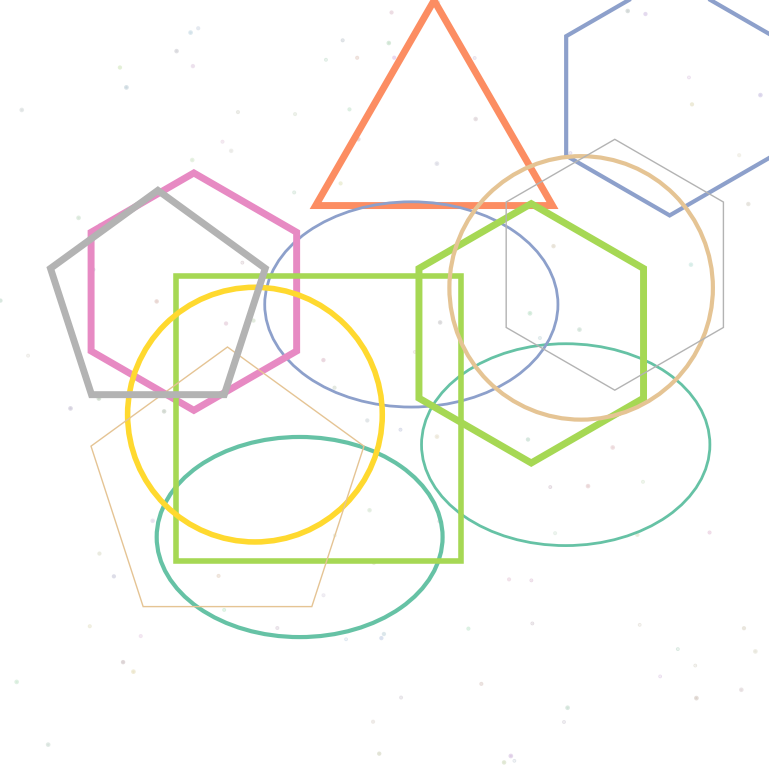[{"shape": "oval", "thickness": 1.5, "radius": 0.93, "center": [0.389, 0.303]}, {"shape": "oval", "thickness": 1, "radius": 0.94, "center": [0.735, 0.423]}, {"shape": "triangle", "thickness": 2.5, "radius": 0.89, "center": [0.564, 0.822]}, {"shape": "oval", "thickness": 1, "radius": 0.95, "center": [0.534, 0.605]}, {"shape": "hexagon", "thickness": 1.5, "radius": 0.78, "center": [0.87, 0.875]}, {"shape": "hexagon", "thickness": 2.5, "radius": 0.77, "center": [0.252, 0.621]}, {"shape": "square", "thickness": 2, "radius": 0.93, "center": [0.414, 0.457]}, {"shape": "hexagon", "thickness": 2.5, "radius": 0.84, "center": [0.69, 0.567]}, {"shape": "circle", "thickness": 2, "radius": 0.83, "center": [0.331, 0.462]}, {"shape": "pentagon", "thickness": 0.5, "radius": 0.93, "center": [0.295, 0.363]}, {"shape": "circle", "thickness": 1.5, "radius": 0.86, "center": [0.755, 0.626]}, {"shape": "pentagon", "thickness": 2.5, "radius": 0.73, "center": [0.205, 0.606]}, {"shape": "hexagon", "thickness": 0.5, "radius": 0.81, "center": [0.798, 0.656]}]